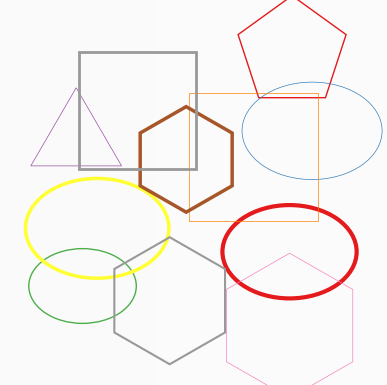[{"shape": "oval", "thickness": 3, "radius": 0.87, "center": [0.747, 0.346]}, {"shape": "pentagon", "thickness": 1, "radius": 0.73, "center": [0.754, 0.865]}, {"shape": "oval", "thickness": 0.5, "radius": 0.9, "center": [0.805, 0.66]}, {"shape": "oval", "thickness": 1, "radius": 0.69, "center": [0.213, 0.257]}, {"shape": "triangle", "thickness": 0.5, "radius": 0.68, "center": [0.197, 0.637]}, {"shape": "square", "thickness": 0.5, "radius": 0.83, "center": [0.654, 0.592]}, {"shape": "oval", "thickness": 2.5, "radius": 0.93, "center": [0.251, 0.407]}, {"shape": "hexagon", "thickness": 2.5, "radius": 0.69, "center": [0.48, 0.586]}, {"shape": "hexagon", "thickness": 0.5, "radius": 0.94, "center": [0.747, 0.154]}, {"shape": "square", "thickness": 2, "radius": 0.76, "center": [0.355, 0.713]}, {"shape": "hexagon", "thickness": 1.5, "radius": 0.82, "center": [0.438, 0.219]}]